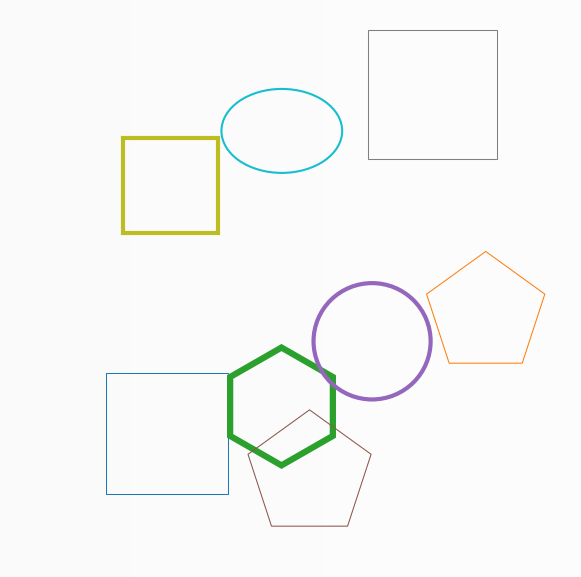[{"shape": "square", "thickness": 0.5, "radius": 0.53, "center": [0.287, 0.248]}, {"shape": "pentagon", "thickness": 0.5, "radius": 0.53, "center": [0.836, 0.457]}, {"shape": "hexagon", "thickness": 3, "radius": 0.51, "center": [0.484, 0.295]}, {"shape": "circle", "thickness": 2, "radius": 0.5, "center": [0.64, 0.408]}, {"shape": "pentagon", "thickness": 0.5, "radius": 0.56, "center": [0.533, 0.178]}, {"shape": "square", "thickness": 0.5, "radius": 0.56, "center": [0.744, 0.835]}, {"shape": "square", "thickness": 2, "radius": 0.41, "center": [0.293, 0.679]}, {"shape": "oval", "thickness": 1, "radius": 0.52, "center": [0.485, 0.772]}]